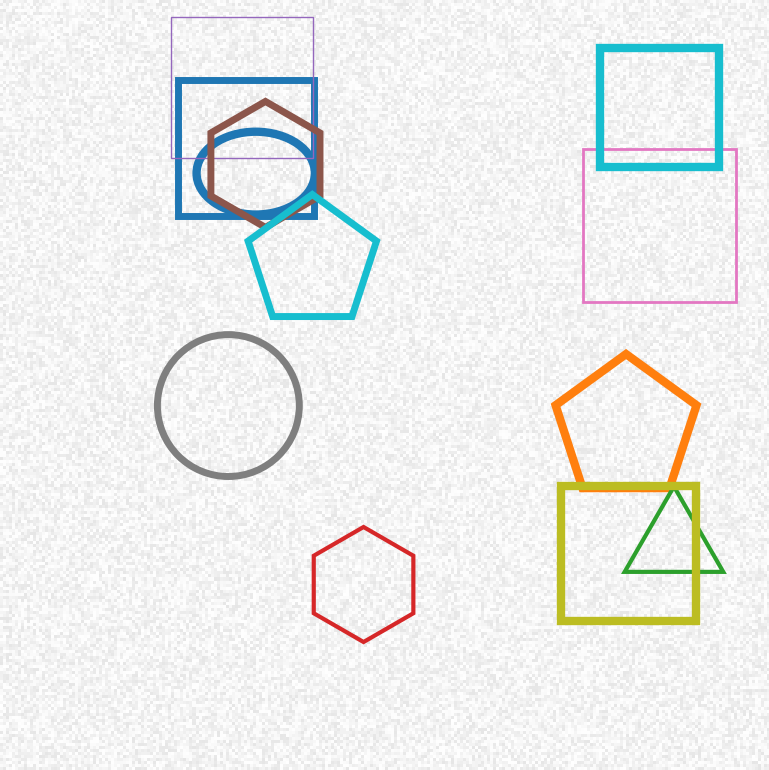[{"shape": "square", "thickness": 2.5, "radius": 0.44, "center": [0.32, 0.808]}, {"shape": "oval", "thickness": 3, "radius": 0.38, "center": [0.332, 0.775]}, {"shape": "pentagon", "thickness": 3, "radius": 0.48, "center": [0.813, 0.444]}, {"shape": "triangle", "thickness": 1.5, "radius": 0.37, "center": [0.875, 0.294]}, {"shape": "hexagon", "thickness": 1.5, "radius": 0.37, "center": [0.472, 0.241]}, {"shape": "square", "thickness": 0.5, "radius": 0.46, "center": [0.314, 0.887]}, {"shape": "hexagon", "thickness": 2.5, "radius": 0.41, "center": [0.345, 0.786]}, {"shape": "square", "thickness": 1, "radius": 0.5, "center": [0.857, 0.707]}, {"shape": "circle", "thickness": 2.5, "radius": 0.46, "center": [0.297, 0.473]}, {"shape": "square", "thickness": 3, "radius": 0.44, "center": [0.816, 0.281]}, {"shape": "pentagon", "thickness": 2.5, "radius": 0.44, "center": [0.406, 0.66]}, {"shape": "square", "thickness": 3, "radius": 0.39, "center": [0.857, 0.86]}]